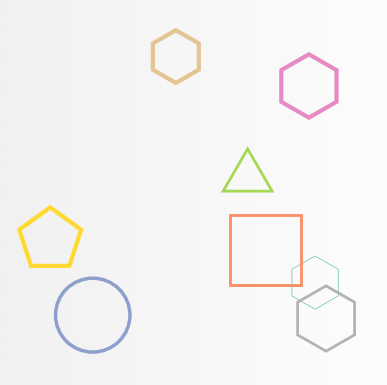[{"shape": "hexagon", "thickness": 0.5, "radius": 0.35, "center": [0.813, 0.266]}, {"shape": "square", "thickness": 2, "radius": 0.46, "center": [0.686, 0.35]}, {"shape": "circle", "thickness": 2.5, "radius": 0.48, "center": [0.239, 0.181]}, {"shape": "hexagon", "thickness": 3, "radius": 0.41, "center": [0.797, 0.777]}, {"shape": "triangle", "thickness": 2, "radius": 0.37, "center": [0.639, 0.54]}, {"shape": "pentagon", "thickness": 3, "radius": 0.42, "center": [0.13, 0.377]}, {"shape": "hexagon", "thickness": 3, "radius": 0.34, "center": [0.454, 0.853]}, {"shape": "hexagon", "thickness": 2, "radius": 0.42, "center": [0.842, 0.173]}]